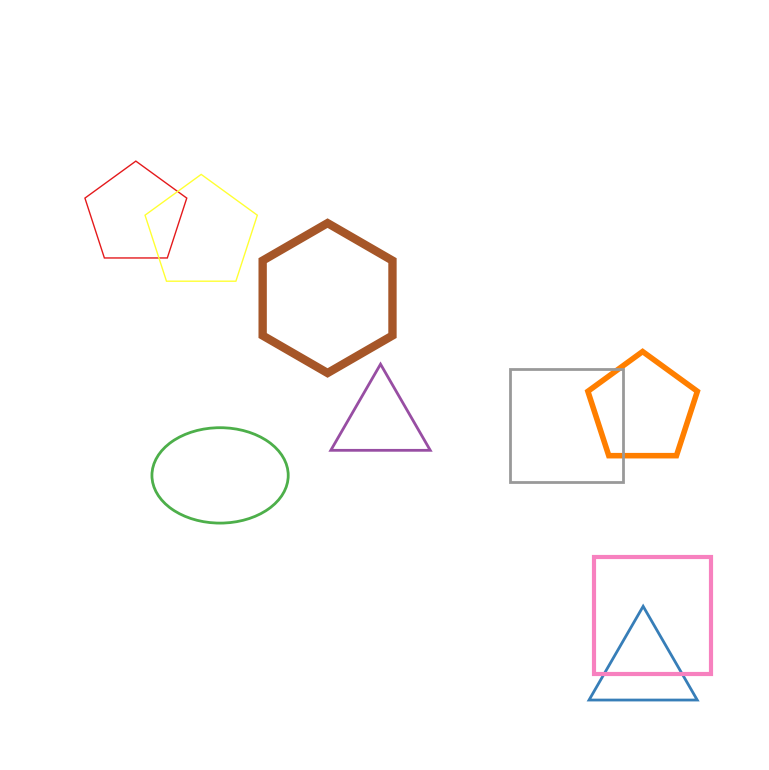[{"shape": "pentagon", "thickness": 0.5, "radius": 0.35, "center": [0.176, 0.721]}, {"shape": "triangle", "thickness": 1, "radius": 0.41, "center": [0.835, 0.131]}, {"shape": "oval", "thickness": 1, "radius": 0.44, "center": [0.286, 0.383]}, {"shape": "triangle", "thickness": 1, "radius": 0.37, "center": [0.494, 0.452]}, {"shape": "pentagon", "thickness": 2, "radius": 0.37, "center": [0.835, 0.469]}, {"shape": "pentagon", "thickness": 0.5, "radius": 0.38, "center": [0.261, 0.697]}, {"shape": "hexagon", "thickness": 3, "radius": 0.49, "center": [0.425, 0.613]}, {"shape": "square", "thickness": 1.5, "radius": 0.38, "center": [0.847, 0.2]}, {"shape": "square", "thickness": 1, "radius": 0.37, "center": [0.736, 0.447]}]